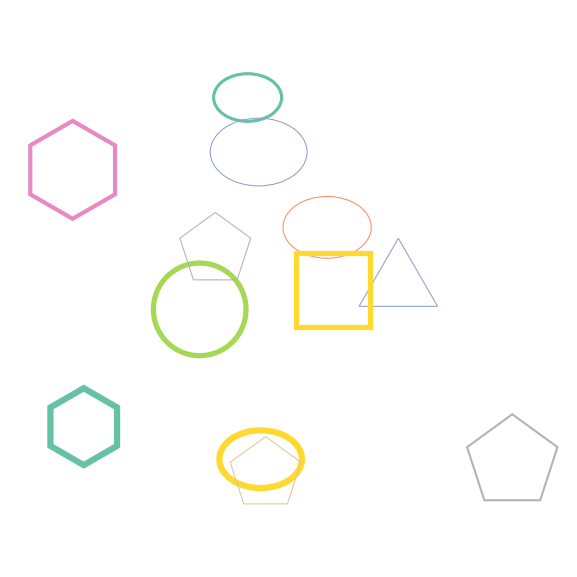[{"shape": "hexagon", "thickness": 3, "radius": 0.33, "center": [0.145, 0.26]}, {"shape": "oval", "thickness": 1.5, "radius": 0.29, "center": [0.429, 0.83]}, {"shape": "oval", "thickness": 0.5, "radius": 0.38, "center": [0.566, 0.605]}, {"shape": "oval", "thickness": 0.5, "radius": 0.42, "center": [0.448, 0.736]}, {"shape": "triangle", "thickness": 0.5, "radius": 0.39, "center": [0.69, 0.508]}, {"shape": "hexagon", "thickness": 2, "radius": 0.42, "center": [0.126, 0.705]}, {"shape": "circle", "thickness": 2.5, "radius": 0.4, "center": [0.346, 0.463]}, {"shape": "square", "thickness": 2.5, "radius": 0.32, "center": [0.577, 0.497]}, {"shape": "oval", "thickness": 3, "radius": 0.36, "center": [0.451, 0.204]}, {"shape": "pentagon", "thickness": 0.5, "radius": 0.32, "center": [0.46, 0.179]}, {"shape": "pentagon", "thickness": 0.5, "radius": 0.32, "center": [0.373, 0.567]}, {"shape": "pentagon", "thickness": 1, "radius": 0.41, "center": [0.887, 0.199]}]